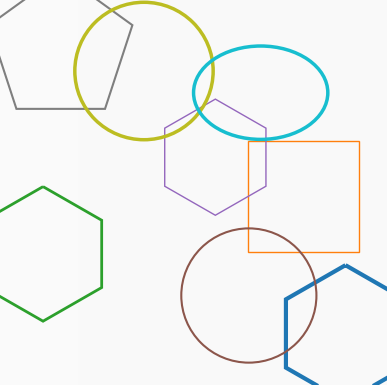[{"shape": "hexagon", "thickness": 3, "radius": 0.89, "center": [0.892, 0.134]}, {"shape": "square", "thickness": 1, "radius": 0.72, "center": [0.783, 0.49]}, {"shape": "hexagon", "thickness": 2, "radius": 0.87, "center": [0.111, 0.341]}, {"shape": "hexagon", "thickness": 1, "radius": 0.75, "center": [0.556, 0.592]}, {"shape": "circle", "thickness": 1.5, "radius": 0.87, "center": [0.642, 0.232]}, {"shape": "pentagon", "thickness": 1.5, "radius": 0.97, "center": [0.157, 0.875]}, {"shape": "circle", "thickness": 2.5, "radius": 0.89, "center": [0.372, 0.816]}, {"shape": "oval", "thickness": 2.5, "radius": 0.87, "center": [0.673, 0.759]}]